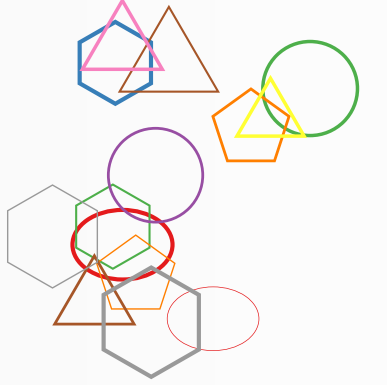[{"shape": "oval", "thickness": 0.5, "radius": 0.59, "center": [0.55, 0.172]}, {"shape": "oval", "thickness": 3, "radius": 0.65, "center": [0.316, 0.364]}, {"shape": "hexagon", "thickness": 3, "radius": 0.53, "center": [0.298, 0.837]}, {"shape": "hexagon", "thickness": 1.5, "radius": 0.55, "center": [0.291, 0.411]}, {"shape": "circle", "thickness": 2.5, "radius": 0.61, "center": [0.8, 0.77]}, {"shape": "circle", "thickness": 2, "radius": 0.61, "center": [0.401, 0.545]}, {"shape": "pentagon", "thickness": 1, "radius": 0.53, "center": [0.35, 0.283]}, {"shape": "pentagon", "thickness": 2, "radius": 0.52, "center": [0.648, 0.666]}, {"shape": "triangle", "thickness": 2.5, "radius": 0.5, "center": [0.698, 0.697]}, {"shape": "triangle", "thickness": 1.5, "radius": 0.73, "center": [0.436, 0.835]}, {"shape": "triangle", "thickness": 2, "radius": 0.59, "center": [0.244, 0.217]}, {"shape": "triangle", "thickness": 2.5, "radius": 0.59, "center": [0.316, 0.879]}, {"shape": "hexagon", "thickness": 1, "radius": 0.67, "center": [0.136, 0.386]}, {"shape": "hexagon", "thickness": 3, "radius": 0.71, "center": [0.39, 0.163]}]